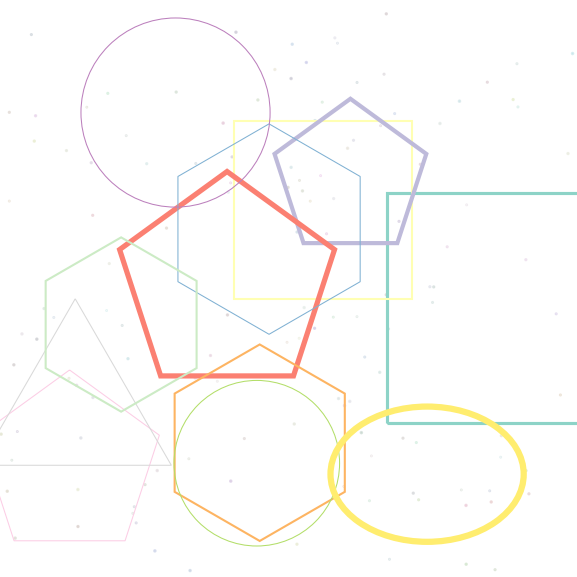[{"shape": "square", "thickness": 1.5, "radius": 1.0, "center": [0.869, 0.466]}, {"shape": "square", "thickness": 1, "radius": 0.77, "center": [0.559, 0.635]}, {"shape": "pentagon", "thickness": 2, "radius": 0.69, "center": [0.607, 0.69]}, {"shape": "pentagon", "thickness": 2.5, "radius": 0.98, "center": [0.393, 0.506]}, {"shape": "hexagon", "thickness": 0.5, "radius": 0.91, "center": [0.466, 0.602]}, {"shape": "hexagon", "thickness": 1, "radius": 0.85, "center": [0.45, 0.233]}, {"shape": "circle", "thickness": 0.5, "radius": 0.72, "center": [0.445, 0.197]}, {"shape": "pentagon", "thickness": 0.5, "radius": 0.82, "center": [0.12, 0.195]}, {"shape": "triangle", "thickness": 0.5, "radius": 0.96, "center": [0.13, 0.29]}, {"shape": "circle", "thickness": 0.5, "radius": 0.82, "center": [0.304, 0.804]}, {"shape": "hexagon", "thickness": 1, "radius": 0.75, "center": [0.21, 0.437]}, {"shape": "oval", "thickness": 3, "radius": 0.84, "center": [0.74, 0.178]}]